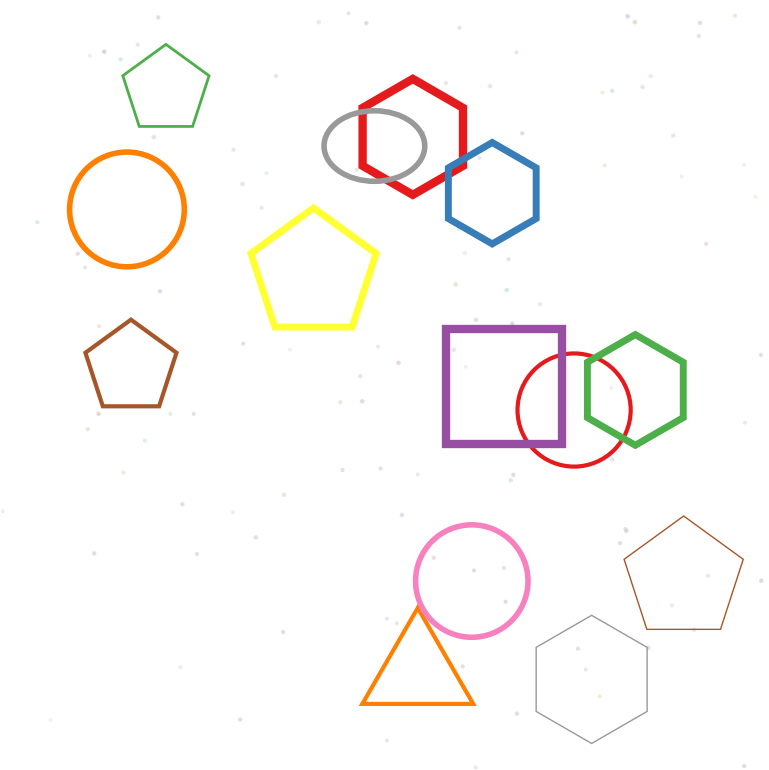[{"shape": "circle", "thickness": 1.5, "radius": 0.37, "center": [0.746, 0.468]}, {"shape": "hexagon", "thickness": 3, "radius": 0.38, "center": [0.536, 0.822]}, {"shape": "hexagon", "thickness": 2.5, "radius": 0.33, "center": [0.639, 0.749]}, {"shape": "hexagon", "thickness": 2.5, "radius": 0.36, "center": [0.825, 0.494]}, {"shape": "pentagon", "thickness": 1, "radius": 0.29, "center": [0.216, 0.883]}, {"shape": "square", "thickness": 3, "radius": 0.37, "center": [0.654, 0.498]}, {"shape": "triangle", "thickness": 1.5, "radius": 0.42, "center": [0.543, 0.127]}, {"shape": "circle", "thickness": 2, "radius": 0.37, "center": [0.165, 0.728]}, {"shape": "pentagon", "thickness": 2.5, "radius": 0.43, "center": [0.407, 0.644]}, {"shape": "pentagon", "thickness": 0.5, "radius": 0.41, "center": [0.888, 0.248]}, {"shape": "pentagon", "thickness": 1.5, "radius": 0.31, "center": [0.17, 0.523]}, {"shape": "circle", "thickness": 2, "radius": 0.37, "center": [0.613, 0.245]}, {"shape": "hexagon", "thickness": 0.5, "radius": 0.42, "center": [0.768, 0.118]}, {"shape": "oval", "thickness": 2, "radius": 0.33, "center": [0.486, 0.81]}]